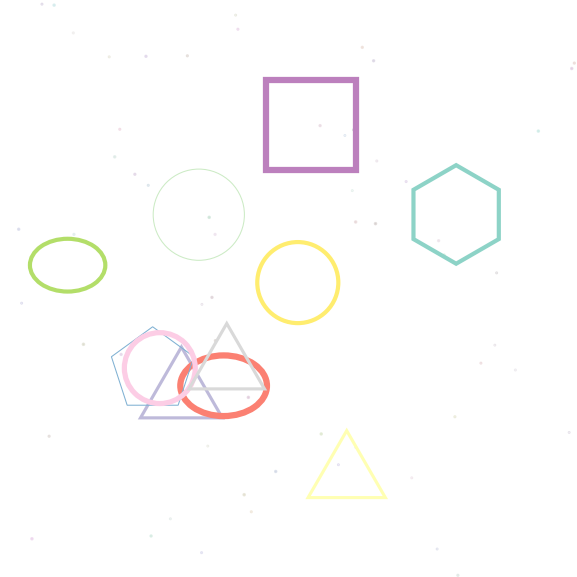[{"shape": "hexagon", "thickness": 2, "radius": 0.43, "center": [0.79, 0.628]}, {"shape": "triangle", "thickness": 1.5, "radius": 0.39, "center": [0.6, 0.176]}, {"shape": "triangle", "thickness": 1.5, "radius": 0.41, "center": [0.314, 0.316]}, {"shape": "oval", "thickness": 3, "radius": 0.38, "center": [0.387, 0.331]}, {"shape": "pentagon", "thickness": 0.5, "radius": 0.38, "center": [0.264, 0.358]}, {"shape": "oval", "thickness": 2, "radius": 0.33, "center": [0.117, 0.54]}, {"shape": "circle", "thickness": 2.5, "radius": 0.31, "center": [0.277, 0.362]}, {"shape": "triangle", "thickness": 1.5, "radius": 0.38, "center": [0.393, 0.363]}, {"shape": "square", "thickness": 3, "radius": 0.39, "center": [0.538, 0.783]}, {"shape": "circle", "thickness": 0.5, "radius": 0.39, "center": [0.344, 0.627]}, {"shape": "circle", "thickness": 2, "radius": 0.35, "center": [0.516, 0.51]}]